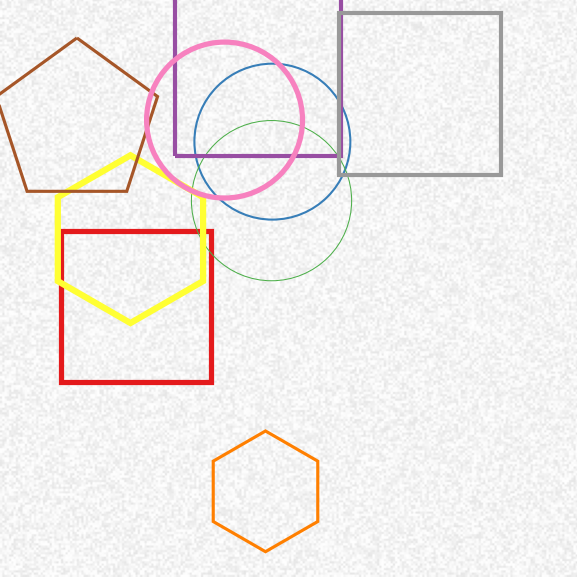[{"shape": "square", "thickness": 2.5, "radius": 0.65, "center": [0.235, 0.469]}, {"shape": "circle", "thickness": 1, "radius": 0.68, "center": [0.472, 0.754]}, {"shape": "circle", "thickness": 0.5, "radius": 0.69, "center": [0.47, 0.652]}, {"shape": "square", "thickness": 2, "radius": 0.72, "center": [0.447, 0.873]}, {"shape": "hexagon", "thickness": 1.5, "radius": 0.52, "center": [0.46, 0.148]}, {"shape": "hexagon", "thickness": 3, "radius": 0.73, "center": [0.226, 0.585]}, {"shape": "pentagon", "thickness": 1.5, "radius": 0.73, "center": [0.133, 0.787]}, {"shape": "circle", "thickness": 2.5, "radius": 0.68, "center": [0.389, 0.791]}, {"shape": "square", "thickness": 2, "radius": 0.7, "center": [0.727, 0.836]}]